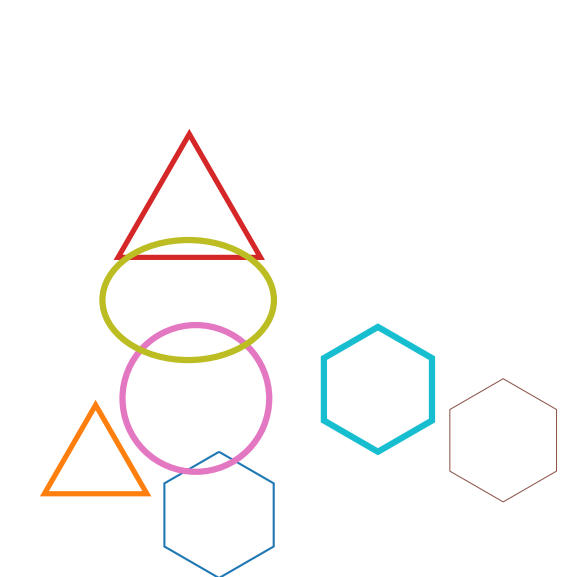[{"shape": "hexagon", "thickness": 1, "radius": 0.55, "center": [0.379, 0.107]}, {"shape": "triangle", "thickness": 2.5, "radius": 0.51, "center": [0.166, 0.195]}, {"shape": "triangle", "thickness": 2.5, "radius": 0.71, "center": [0.328, 0.625]}, {"shape": "hexagon", "thickness": 0.5, "radius": 0.53, "center": [0.871, 0.237]}, {"shape": "circle", "thickness": 3, "radius": 0.64, "center": [0.339, 0.309]}, {"shape": "oval", "thickness": 3, "radius": 0.74, "center": [0.326, 0.48]}, {"shape": "hexagon", "thickness": 3, "radius": 0.54, "center": [0.654, 0.325]}]